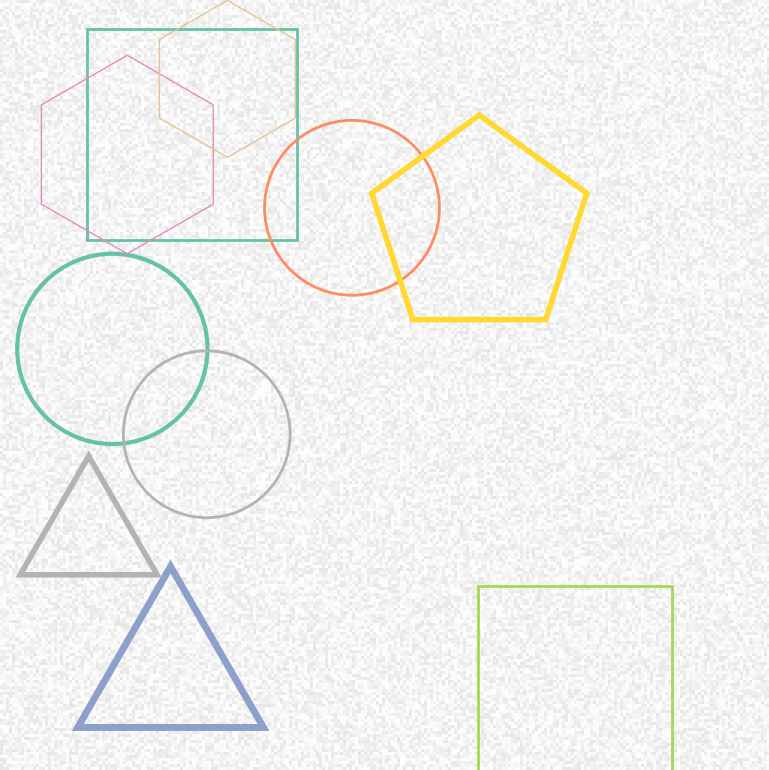[{"shape": "square", "thickness": 1, "radius": 0.68, "center": [0.249, 0.825]}, {"shape": "circle", "thickness": 1.5, "radius": 0.62, "center": [0.146, 0.547]}, {"shape": "circle", "thickness": 1, "radius": 0.57, "center": [0.457, 0.73]}, {"shape": "triangle", "thickness": 2.5, "radius": 0.7, "center": [0.222, 0.125]}, {"shape": "hexagon", "thickness": 0.5, "radius": 0.64, "center": [0.165, 0.799]}, {"shape": "square", "thickness": 1, "radius": 0.63, "center": [0.747, 0.112]}, {"shape": "pentagon", "thickness": 2, "radius": 0.73, "center": [0.622, 0.704]}, {"shape": "hexagon", "thickness": 0.5, "radius": 0.51, "center": [0.295, 0.898]}, {"shape": "circle", "thickness": 1, "radius": 0.54, "center": [0.268, 0.436]}, {"shape": "triangle", "thickness": 2, "radius": 0.51, "center": [0.115, 0.305]}]